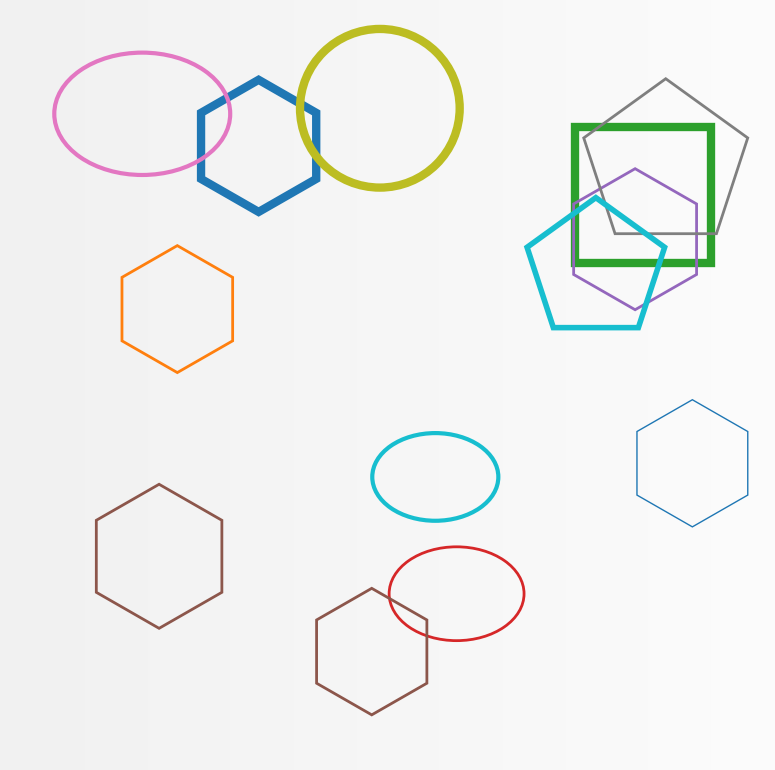[{"shape": "hexagon", "thickness": 0.5, "radius": 0.41, "center": [0.893, 0.398]}, {"shape": "hexagon", "thickness": 3, "radius": 0.43, "center": [0.334, 0.811]}, {"shape": "hexagon", "thickness": 1, "radius": 0.41, "center": [0.229, 0.599]}, {"shape": "square", "thickness": 3, "radius": 0.44, "center": [0.83, 0.747]}, {"shape": "oval", "thickness": 1, "radius": 0.44, "center": [0.589, 0.229]}, {"shape": "hexagon", "thickness": 1, "radius": 0.46, "center": [0.82, 0.689]}, {"shape": "hexagon", "thickness": 1, "radius": 0.47, "center": [0.205, 0.278]}, {"shape": "hexagon", "thickness": 1, "radius": 0.41, "center": [0.48, 0.154]}, {"shape": "oval", "thickness": 1.5, "radius": 0.57, "center": [0.184, 0.852]}, {"shape": "pentagon", "thickness": 1, "radius": 0.56, "center": [0.859, 0.787]}, {"shape": "circle", "thickness": 3, "radius": 0.52, "center": [0.49, 0.859]}, {"shape": "oval", "thickness": 1.5, "radius": 0.41, "center": [0.562, 0.381]}, {"shape": "pentagon", "thickness": 2, "radius": 0.47, "center": [0.769, 0.65]}]